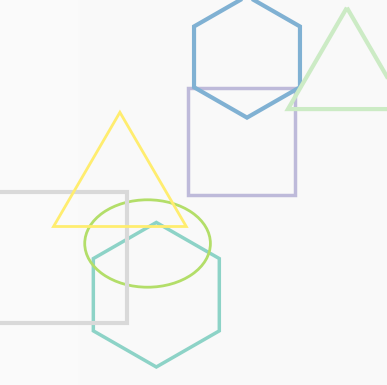[{"shape": "hexagon", "thickness": 2.5, "radius": 0.94, "center": [0.403, 0.235]}, {"shape": "square", "thickness": 2.5, "radius": 0.7, "center": [0.623, 0.631]}, {"shape": "hexagon", "thickness": 3, "radius": 0.79, "center": [0.637, 0.852]}, {"shape": "oval", "thickness": 2, "radius": 0.81, "center": [0.381, 0.368]}, {"shape": "square", "thickness": 3, "radius": 0.85, "center": [0.158, 0.332]}, {"shape": "triangle", "thickness": 3, "radius": 0.88, "center": [0.895, 0.804]}, {"shape": "triangle", "thickness": 2, "radius": 0.99, "center": [0.309, 0.511]}]